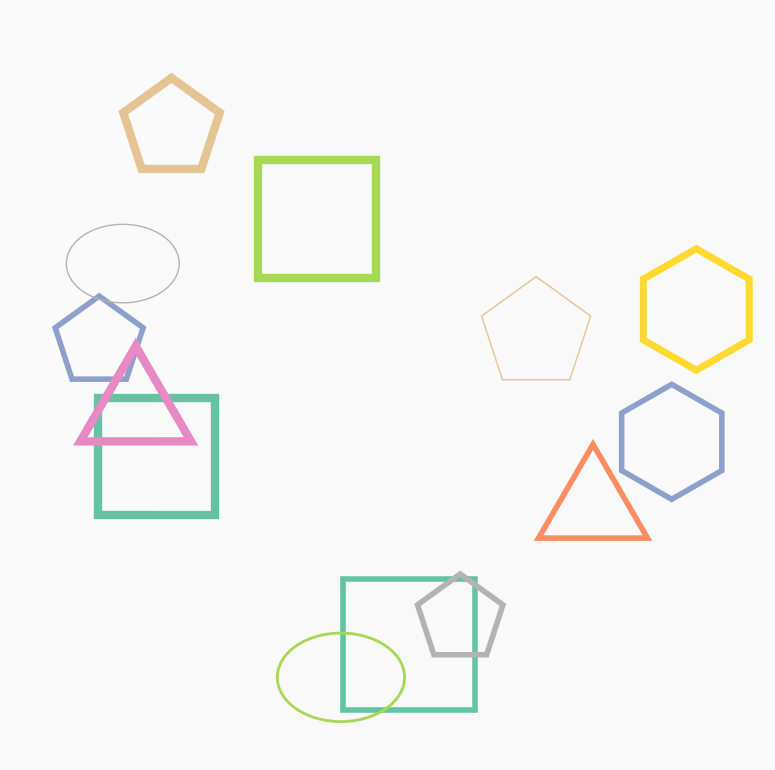[{"shape": "square", "thickness": 2, "radius": 0.43, "center": [0.528, 0.163]}, {"shape": "square", "thickness": 3, "radius": 0.38, "center": [0.202, 0.407]}, {"shape": "triangle", "thickness": 2, "radius": 0.41, "center": [0.765, 0.342]}, {"shape": "hexagon", "thickness": 2, "radius": 0.37, "center": [0.867, 0.426]}, {"shape": "pentagon", "thickness": 2, "radius": 0.3, "center": [0.128, 0.556]}, {"shape": "triangle", "thickness": 3, "radius": 0.41, "center": [0.175, 0.468]}, {"shape": "square", "thickness": 3, "radius": 0.38, "center": [0.409, 0.716]}, {"shape": "oval", "thickness": 1, "radius": 0.41, "center": [0.44, 0.12]}, {"shape": "hexagon", "thickness": 2.5, "radius": 0.39, "center": [0.898, 0.598]}, {"shape": "pentagon", "thickness": 3, "radius": 0.33, "center": [0.221, 0.833]}, {"shape": "pentagon", "thickness": 0.5, "radius": 0.37, "center": [0.692, 0.567]}, {"shape": "pentagon", "thickness": 2, "radius": 0.29, "center": [0.594, 0.197]}, {"shape": "oval", "thickness": 0.5, "radius": 0.36, "center": [0.158, 0.658]}]